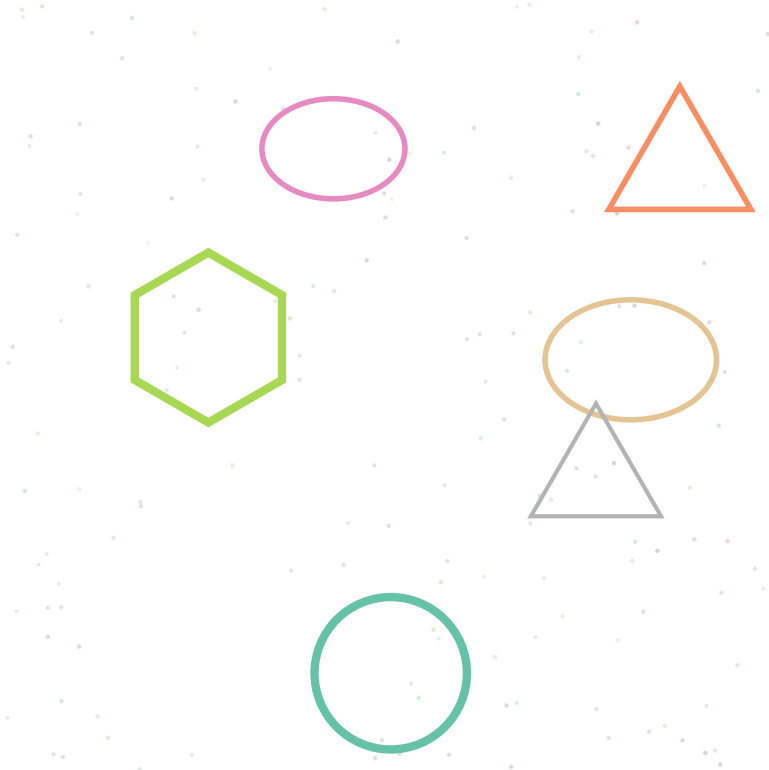[{"shape": "circle", "thickness": 3, "radius": 0.49, "center": [0.507, 0.126]}, {"shape": "triangle", "thickness": 2, "radius": 0.53, "center": [0.883, 0.781]}, {"shape": "oval", "thickness": 2, "radius": 0.46, "center": [0.433, 0.807]}, {"shape": "hexagon", "thickness": 3, "radius": 0.55, "center": [0.271, 0.562]}, {"shape": "oval", "thickness": 2, "radius": 0.56, "center": [0.819, 0.533]}, {"shape": "triangle", "thickness": 1.5, "radius": 0.49, "center": [0.774, 0.378]}]